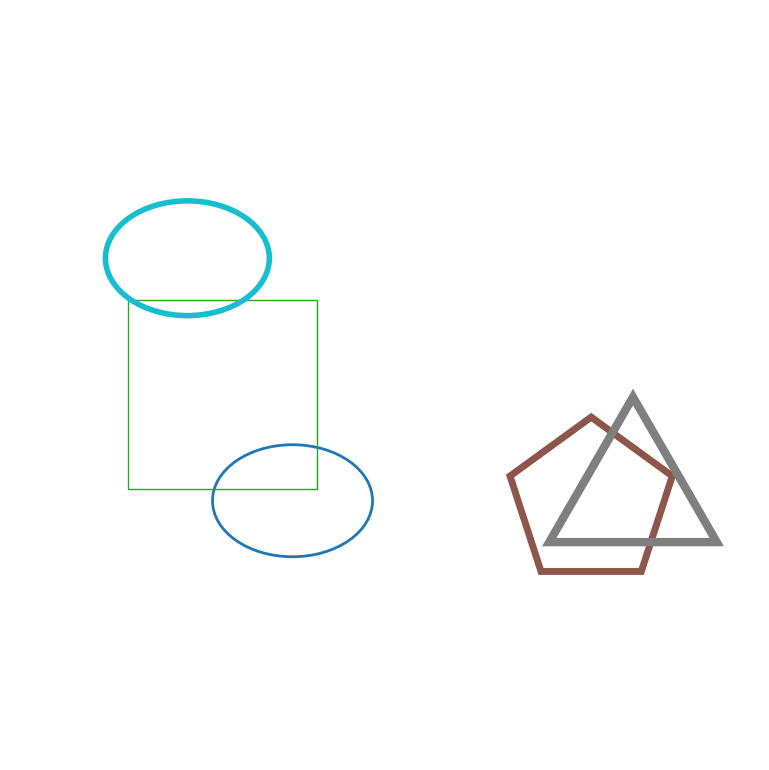[{"shape": "oval", "thickness": 1, "radius": 0.52, "center": [0.38, 0.35]}, {"shape": "square", "thickness": 0.5, "radius": 0.61, "center": [0.289, 0.488]}, {"shape": "pentagon", "thickness": 2.5, "radius": 0.55, "center": [0.768, 0.348]}, {"shape": "triangle", "thickness": 3, "radius": 0.63, "center": [0.822, 0.359]}, {"shape": "oval", "thickness": 2, "radius": 0.53, "center": [0.243, 0.665]}]